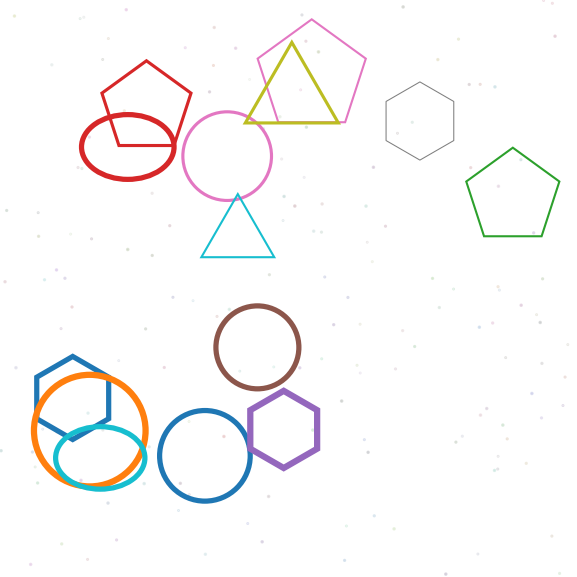[{"shape": "hexagon", "thickness": 2.5, "radius": 0.36, "center": [0.126, 0.31]}, {"shape": "circle", "thickness": 2.5, "radius": 0.39, "center": [0.355, 0.21]}, {"shape": "circle", "thickness": 3, "radius": 0.48, "center": [0.155, 0.253]}, {"shape": "pentagon", "thickness": 1, "radius": 0.42, "center": [0.888, 0.659]}, {"shape": "pentagon", "thickness": 1.5, "radius": 0.41, "center": [0.254, 0.813]}, {"shape": "oval", "thickness": 2.5, "radius": 0.4, "center": [0.221, 0.745]}, {"shape": "hexagon", "thickness": 3, "radius": 0.33, "center": [0.491, 0.256]}, {"shape": "circle", "thickness": 2.5, "radius": 0.36, "center": [0.446, 0.398]}, {"shape": "circle", "thickness": 1.5, "radius": 0.38, "center": [0.393, 0.729]}, {"shape": "pentagon", "thickness": 1, "radius": 0.49, "center": [0.54, 0.867]}, {"shape": "hexagon", "thickness": 0.5, "radius": 0.34, "center": [0.727, 0.79]}, {"shape": "triangle", "thickness": 1.5, "radius": 0.46, "center": [0.505, 0.833]}, {"shape": "triangle", "thickness": 1, "radius": 0.36, "center": [0.412, 0.59]}, {"shape": "oval", "thickness": 2.5, "radius": 0.39, "center": [0.174, 0.206]}]